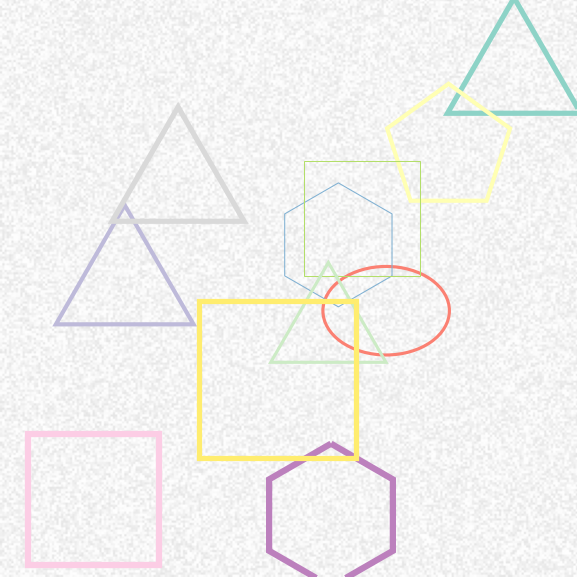[{"shape": "triangle", "thickness": 2.5, "radius": 0.67, "center": [0.89, 0.87]}, {"shape": "pentagon", "thickness": 2, "radius": 0.56, "center": [0.777, 0.742]}, {"shape": "triangle", "thickness": 2, "radius": 0.69, "center": [0.216, 0.506]}, {"shape": "oval", "thickness": 1.5, "radius": 0.55, "center": [0.669, 0.461]}, {"shape": "hexagon", "thickness": 0.5, "radius": 0.54, "center": [0.586, 0.575]}, {"shape": "square", "thickness": 0.5, "radius": 0.5, "center": [0.626, 0.621]}, {"shape": "square", "thickness": 3, "radius": 0.57, "center": [0.162, 0.134]}, {"shape": "triangle", "thickness": 2.5, "radius": 0.66, "center": [0.308, 0.682]}, {"shape": "hexagon", "thickness": 3, "radius": 0.62, "center": [0.573, 0.107]}, {"shape": "triangle", "thickness": 1.5, "radius": 0.58, "center": [0.569, 0.429]}, {"shape": "square", "thickness": 2.5, "radius": 0.68, "center": [0.481, 0.342]}]